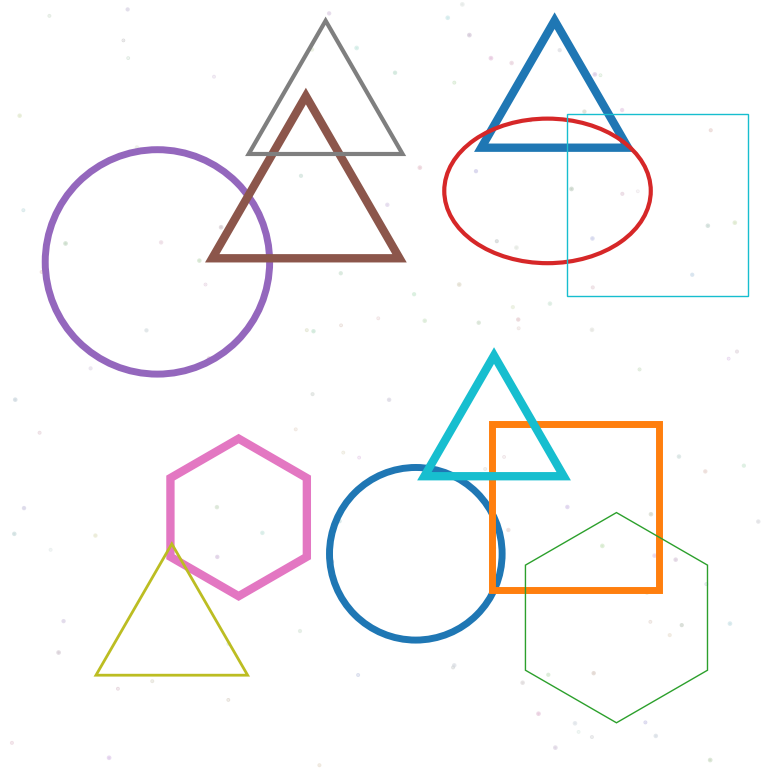[{"shape": "circle", "thickness": 2.5, "radius": 0.56, "center": [0.54, 0.281]}, {"shape": "triangle", "thickness": 3, "radius": 0.55, "center": [0.72, 0.863]}, {"shape": "square", "thickness": 2.5, "radius": 0.54, "center": [0.747, 0.341]}, {"shape": "hexagon", "thickness": 0.5, "radius": 0.68, "center": [0.801, 0.198]}, {"shape": "oval", "thickness": 1.5, "radius": 0.67, "center": [0.711, 0.752]}, {"shape": "circle", "thickness": 2.5, "radius": 0.73, "center": [0.204, 0.66]}, {"shape": "triangle", "thickness": 3, "radius": 0.7, "center": [0.397, 0.735]}, {"shape": "hexagon", "thickness": 3, "radius": 0.51, "center": [0.31, 0.328]}, {"shape": "triangle", "thickness": 1.5, "radius": 0.58, "center": [0.423, 0.858]}, {"shape": "triangle", "thickness": 1, "radius": 0.57, "center": [0.223, 0.18]}, {"shape": "square", "thickness": 0.5, "radius": 0.59, "center": [0.854, 0.734]}, {"shape": "triangle", "thickness": 3, "radius": 0.52, "center": [0.642, 0.434]}]